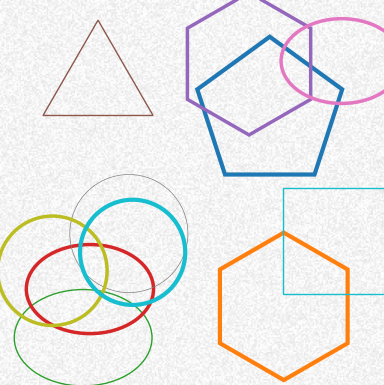[{"shape": "pentagon", "thickness": 3, "radius": 0.99, "center": [0.701, 0.707]}, {"shape": "hexagon", "thickness": 3, "radius": 0.96, "center": [0.737, 0.204]}, {"shape": "oval", "thickness": 1, "radius": 0.89, "center": [0.216, 0.123]}, {"shape": "oval", "thickness": 2.5, "radius": 0.83, "center": [0.234, 0.249]}, {"shape": "hexagon", "thickness": 2.5, "radius": 0.92, "center": [0.647, 0.834]}, {"shape": "triangle", "thickness": 1, "radius": 0.83, "center": [0.255, 0.783]}, {"shape": "oval", "thickness": 2.5, "radius": 0.79, "center": [0.887, 0.841]}, {"shape": "circle", "thickness": 0.5, "radius": 0.77, "center": [0.335, 0.393]}, {"shape": "circle", "thickness": 2.5, "radius": 0.71, "center": [0.136, 0.297]}, {"shape": "square", "thickness": 1, "radius": 0.69, "center": [0.874, 0.374]}, {"shape": "circle", "thickness": 3, "radius": 0.68, "center": [0.345, 0.345]}]